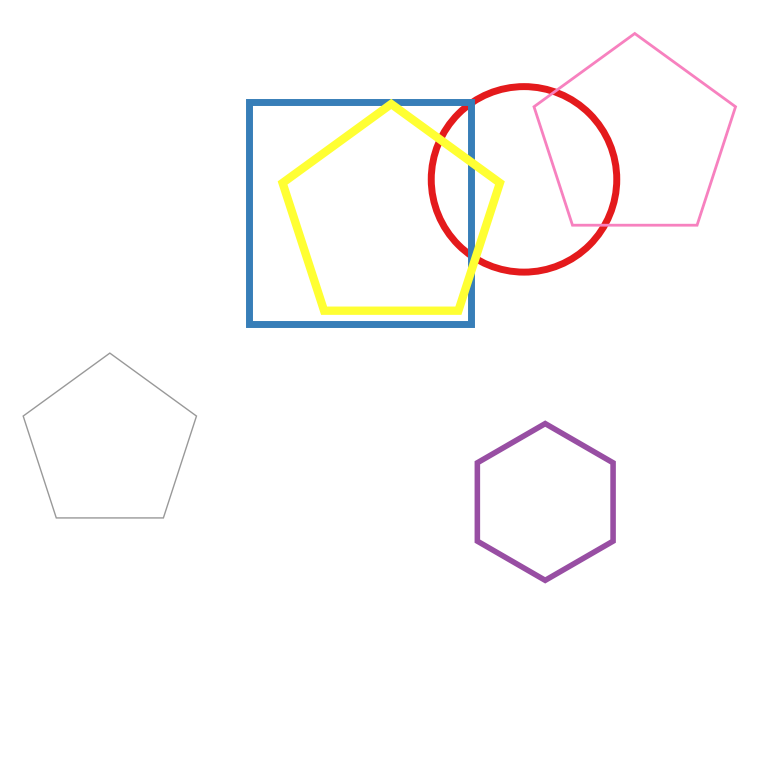[{"shape": "circle", "thickness": 2.5, "radius": 0.6, "center": [0.681, 0.767]}, {"shape": "square", "thickness": 2.5, "radius": 0.72, "center": [0.468, 0.723]}, {"shape": "hexagon", "thickness": 2, "radius": 0.51, "center": [0.708, 0.348]}, {"shape": "pentagon", "thickness": 3, "radius": 0.74, "center": [0.508, 0.717]}, {"shape": "pentagon", "thickness": 1, "radius": 0.69, "center": [0.824, 0.819]}, {"shape": "pentagon", "thickness": 0.5, "radius": 0.59, "center": [0.143, 0.423]}]